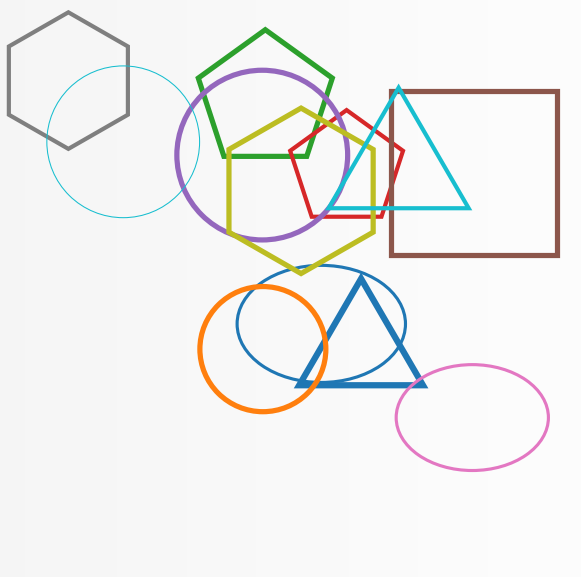[{"shape": "triangle", "thickness": 3, "radius": 0.61, "center": [0.621, 0.394]}, {"shape": "oval", "thickness": 1.5, "radius": 0.72, "center": [0.553, 0.438]}, {"shape": "circle", "thickness": 2.5, "radius": 0.54, "center": [0.452, 0.395]}, {"shape": "pentagon", "thickness": 2.5, "radius": 0.61, "center": [0.456, 0.826]}, {"shape": "pentagon", "thickness": 2, "radius": 0.51, "center": [0.596, 0.706]}, {"shape": "circle", "thickness": 2.5, "radius": 0.73, "center": [0.451, 0.731]}, {"shape": "square", "thickness": 2.5, "radius": 0.71, "center": [0.816, 0.699]}, {"shape": "oval", "thickness": 1.5, "radius": 0.65, "center": [0.813, 0.276]}, {"shape": "hexagon", "thickness": 2, "radius": 0.59, "center": [0.118, 0.86]}, {"shape": "hexagon", "thickness": 2.5, "radius": 0.72, "center": [0.518, 0.669]}, {"shape": "triangle", "thickness": 2, "radius": 0.7, "center": [0.686, 0.708]}, {"shape": "circle", "thickness": 0.5, "radius": 0.66, "center": [0.212, 0.754]}]